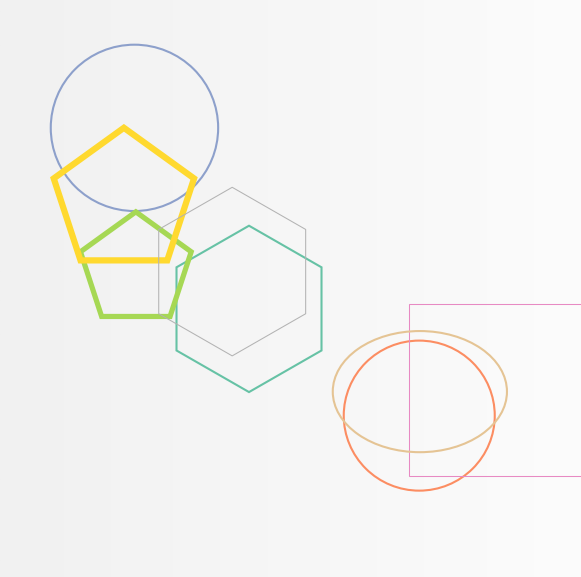[{"shape": "hexagon", "thickness": 1, "radius": 0.72, "center": [0.428, 0.464]}, {"shape": "circle", "thickness": 1, "radius": 0.65, "center": [0.721, 0.279]}, {"shape": "circle", "thickness": 1, "radius": 0.72, "center": [0.231, 0.778]}, {"shape": "square", "thickness": 0.5, "radius": 0.74, "center": [0.852, 0.324]}, {"shape": "pentagon", "thickness": 2.5, "radius": 0.5, "center": [0.234, 0.532]}, {"shape": "pentagon", "thickness": 3, "radius": 0.63, "center": [0.213, 0.651]}, {"shape": "oval", "thickness": 1, "radius": 0.75, "center": [0.722, 0.321]}, {"shape": "hexagon", "thickness": 0.5, "radius": 0.73, "center": [0.399, 0.529]}]